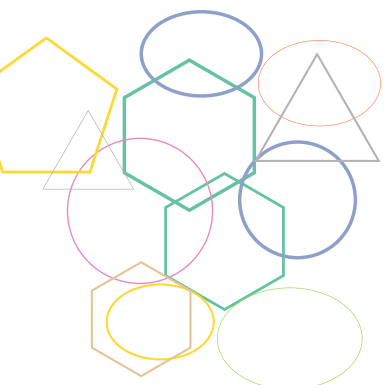[{"shape": "hexagon", "thickness": 2, "radius": 0.88, "center": [0.583, 0.373]}, {"shape": "hexagon", "thickness": 2.5, "radius": 0.97, "center": [0.492, 0.649]}, {"shape": "oval", "thickness": 0.5, "radius": 0.79, "center": [0.83, 0.784]}, {"shape": "oval", "thickness": 2.5, "radius": 0.78, "center": [0.523, 0.86]}, {"shape": "circle", "thickness": 2.5, "radius": 0.75, "center": [0.773, 0.481]}, {"shape": "circle", "thickness": 1, "radius": 0.94, "center": [0.364, 0.452]}, {"shape": "oval", "thickness": 0.5, "radius": 0.94, "center": [0.753, 0.121]}, {"shape": "pentagon", "thickness": 2, "radius": 0.96, "center": [0.12, 0.709]}, {"shape": "oval", "thickness": 1.5, "radius": 0.7, "center": [0.416, 0.164]}, {"shape": "hexagon", "thickness": 1.5, "radius": 0.74, "center": [0.367, 0.171]}, {"shape": "triangle", "thickness": 0.5, "radius": 0.68, "center": [0.229, 0.577]}, {"shape": "triangle", "thickness": 1.5, "radius": 0.92, "center": [0.824, 0.674]}]